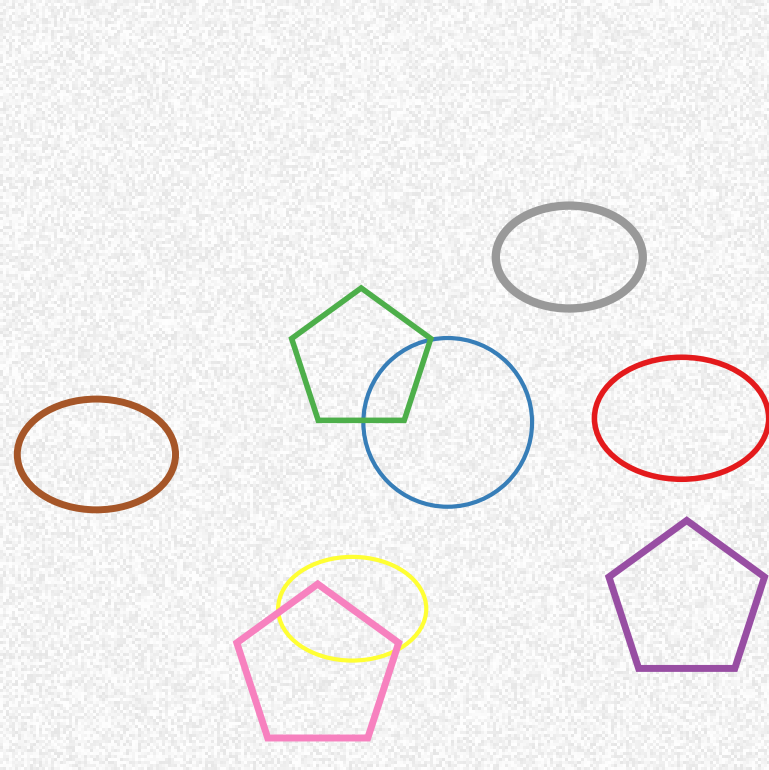[{"shape": "oval", "thickness": 2, "radius": 0.57, "center": [0.885, 0.457]}, {"shape": "circle", "thickness": 1.5, "radius": 0.55, "center": [0.581, 0.451]}, {"shape": "pentagon", "thickness": 2, "radius": 0.47, "center": [0.469, 0.531]}, {"shape": "pentagon", "thickness": 2.5, "radius": 0.53, "center": [0.892, 0.218]}, {"shape": "oval", "thickness": 1.5, "radius": 0.48, "center": [0.457, 0.209]}, {"shape": "oval", "thickness": 2.5, "radius": 0.51, "center": [0.125, 0.41]}, {"shape": "pentagon", "thickness": 2.5, "radius": 0.55, "center": [0.413, 0.131]}, {"shape": "oval", "thickness": 3, "radius": 0.48, "center": [0.739, 0.666]}]